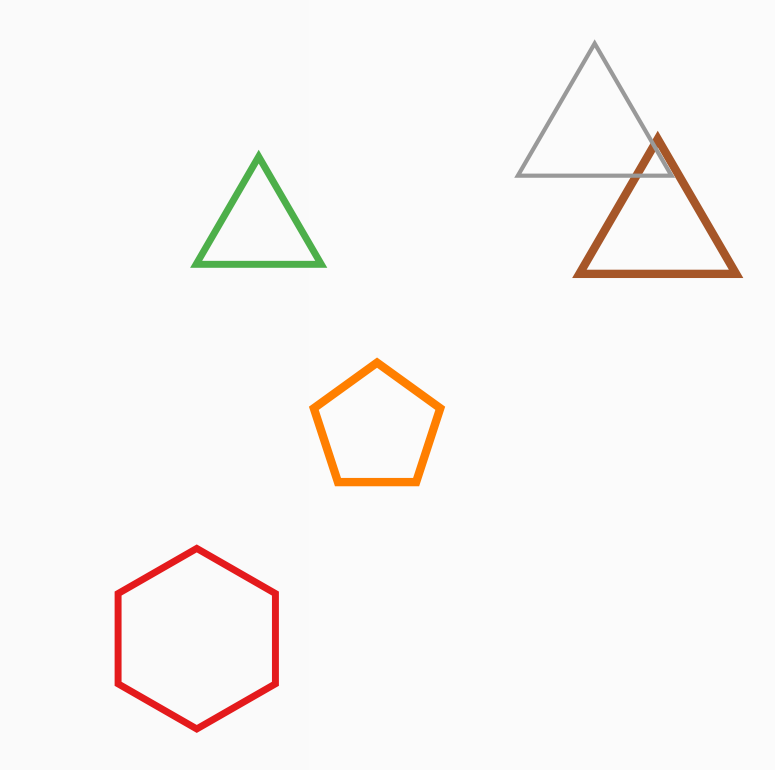[{"shape": "hexagon", "thickness": 2.5, "radius": 0.59, "center": [0.254, 0.171]}, {"shape": "triangle", "thickness": 2.5, "radius": 0.47, "center": [0.334, 0.703]}, {"shape": "pentagon", "thickness": 3, "radius": 0.43, "center": [0.487, 0.443]}, {"shape": "triangle", "thickness": 3, "radius": 0.58, "center": [0.849, 0.703]}, {"shape": "triangle", "thickness": 1.5, "radius": 0.57, "center": [0.767, 0.829]}]